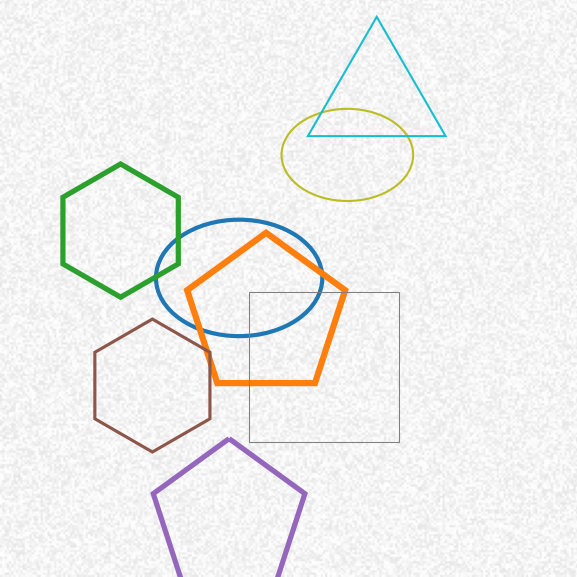[{"shape": "oval", "thickness": 2, "radius": 0.72, "center": [0.414, 0.518]}, {"shape": "pentagon", "thickness": 3, "radius": 0.72, "center": [0.461, 0.452]}, {"shape": "hexagon", "thickness": 2.5, "radius": 0.58, "center": [0.209, 0.6]}, {"shape": "pentagon", "thickness": 2.5, "radius": 0.69, "center": [0.397, 0.102]}, {"shape": "hexagon", "thickness": 1.5, "radius": 0.58, "center": [0.264, 0.332]}, {"shape": "square", "thickness": 0.5, "radius": 0.65, "center": [0.561, 0.364]}, {"shape": "oval", "thickness": 1, "radius": 0.57, "center": [0.601, 0.731]}, {"shape": "triangle", "thickness": 1, "radius": 0.69, "center": [0.652, 0.832]}]